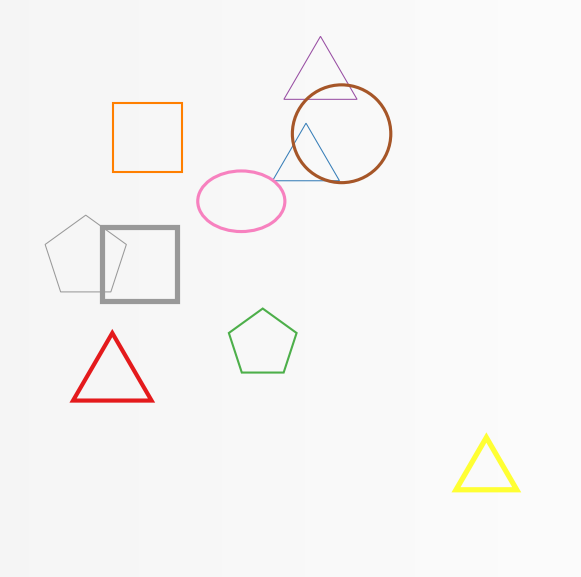[{"shape": "triangle", "thickness": 2, "radius": 0.39, "center": [0.193, 0.344]}, {"shape": "triangle", "thickness": 0.5, "radius": 0.33, "center": [0.526, 0.719]}, {"shape": "pentagon", "thickness": 1, "radius": 0.31, "center": [0.452, 0.404]}, {"shape": "triangle", "thickness": 0.5, "radius": 0.36, "center": [0.551, 0.863]}, {"shape": "square", "thickness": 1, "radius": 0.3, "center": [0.254, 0.761]}, {"shape": "triangle", "thickness": 2.5, "radius": 0.3, "center": [0.837, 0.181]}, {"shape": "circle", "thickness": 1.5, "radius": 0.42, "center": [0.588, 0.768]}, {"shape": "oval", "thickness": 1.5, "radius": 0.37, "center": [0.415, 0.651]}, {"shape": "pentagon", "thickness": 0.5, "radius": 0.37, "center": [0.148, 0.553]}, {"shape": "square", "thickness": 2.5, "radius": 0.32, "center": [0.24, 0.541]}]